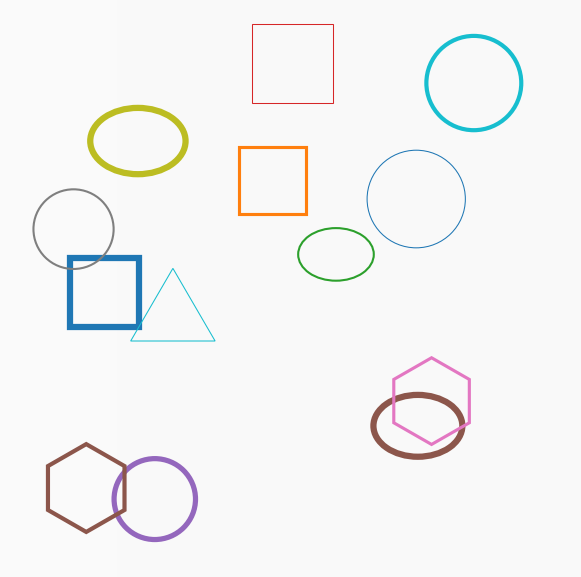[{"shape": "square", "thickness": 3, "radius": 0.3, "center": [0.179, 0.493]}, {"shape": "circle", "thickness": 0.5, "radius": 0.42, "center": [0.716, 0.655]}, {"shape": "square", "thickness": 1.5, "radius": 0.29, "center": [0.468, 0.687]}, {"shape": "oval", "thickness": 1, "radius": 0.33, "center": [0.578, 0.559]}, {"shape": "square", "thickness": 0.5, "radius": 0.35, "center": [0.503, 0.889]}, {"shape": "circle", "thickness": 2.5, "radius": 0.35, "center": [0.266, 0.135]}, {"shape": "hexagon", "thickness": 2, "radius": 0.38, "center": [0.148, 0.154]}, {"shape": "oval", "thickness": 3, "radius": 0.38, "center": [0.719, 0.262]}, {"shape": "hexagon", "thickness": 1.5, "radius": 0.38, "center": [0.742, 0.305]}, {"shape": "circle", "thickness": 1, "radius": 0.34, "center": [0.127, 0.602]}, {"shape": "oval", "thickness": 3, "radius": 0.41, "center": [0.237, 0.755]}, {"shape": "circle", "thickness": 2, "radius": 0.41, "center": [0.815, 0.855]}, {"shape": "triangle", "thickness": 0.5, "radius": 0.42, "center": [0.297, 0.451]}]